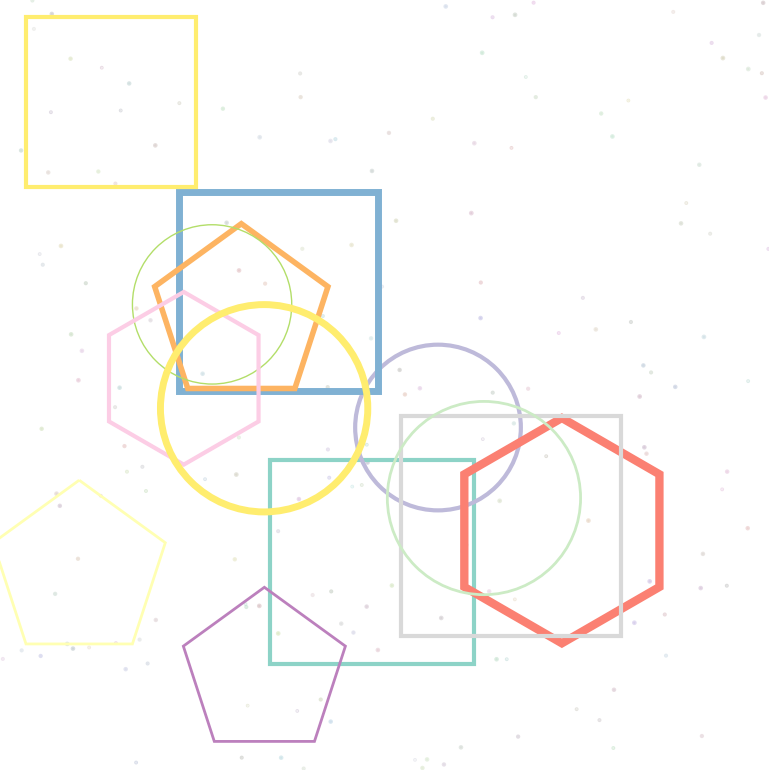[{"shape": "square", "thickness": 1.5, "radius": 0.66, "center": [0.483, 0.27]}, {"shape": "pentagon", "thickness": 1, "radius": 0.59, "center": [0.103, 0.259]}, {"shape": "circle", "thickness": 1.5, "radius": 0.54, "center": [0.569, 0.445]}, {"shape": "hexagon", "thickness": 3, "radius": 0.73, "center": [0.73, 0.311]}, {"shape": "square", "thickness": 2.5, "radius": 0.65, "center": [0.361, 0.622]}, {"shape": "pentagon", "thickness": 2, "radius": 0.59, "center": [0.313, 0.591]}, {"shape": "circle", "thickness": 0.5, "radius": 0.52, "center": [0.275, 0.605]}, {"shape": "hexagon", "thickness": 1.5, "radius": 0.56, "center": [0.239, 0.509]}, {"shape": "square", "thickness": 1.5, "radius": 0.72, "center": [0.663, 0.317]}, {"shape": "pentagon", "thickness": 1, "radius": 0.55, "center": [0.343, 0.127]}, {"shape": "circle", "thickness": 1, "radius": 0.63, "center": [0.629, 0.353]}, {"shape": "circle", "thickness": 2.5, "radius": 0.67, "center": [0.343, 0.47]}, {"shape": "square", "thickness": 1.5, "radius": 0.55, "center": [0.144, 0.867]}]